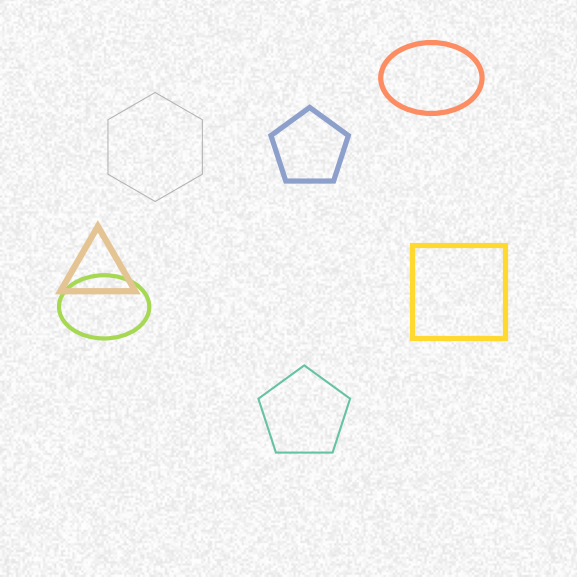[{"shape": "pentagon", "thickness": 1, "radius": 0.42, "center": [0.527, 0.283]}, {"shape": "oval", "thickness": 2.5, "radius": 0.44, "center": [0.747, 0.864]}, {"shape": "pentagon", "thickness": 2.5, "radius": 0.35, "center": [0.536, 0.743]}, {"shape": "oval", "thickness": 2, "radius": 0.39, "center": [0.18, 0.468]}, {"shape": "square", "thickness": 2.5, "radius": 0.4, "center": [0.795, 0.494]}, {"shape": "triangle", "thickness": 3, "radius": 0.37, "center": [0.169, 0.532]}, {"shape": "hexagon", "thickness": 0.5, "radius": 0.47, "center": [0.269, 0.745]}]